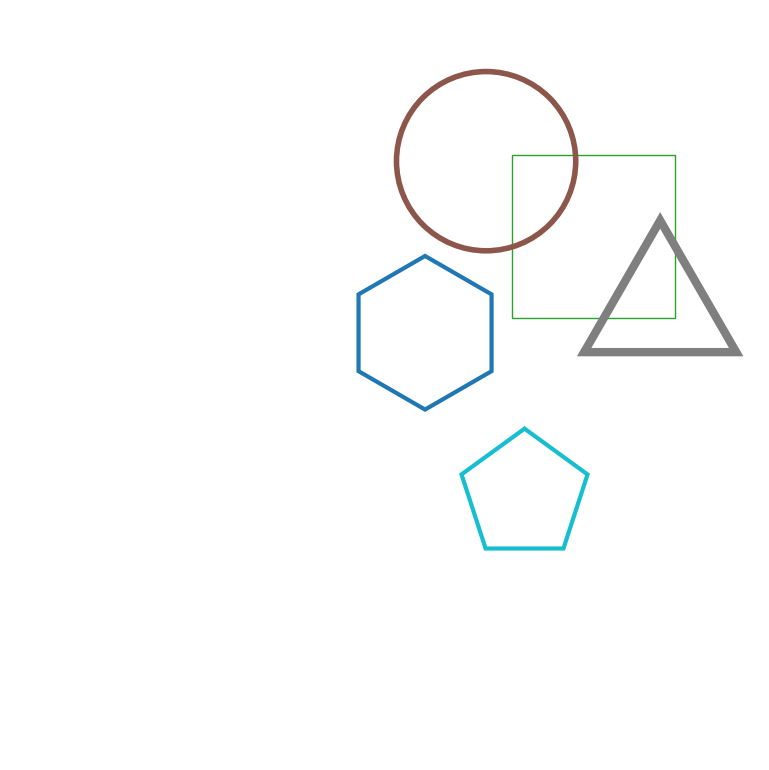[{"shape": "hexagon", "thickness": 1.5, "radius": 0.5, "center": [0.552, 0.568]}, {"shape": "square", "thickness": 0.5, "radius": 0.53, "center": [0.771, 0.693]}, {"shape": "circle", "thickness": 2, "radius": 0.58, "center": [0.631, 0.791]}, {"shape": "triangle", "thickness": 3, "radius": 0.57, "center": [0.857, 0.6]}, {"shape": "pentagon", "thickness": 1.5, "radius": 0.43, "center": [0.681, 0.357]}]